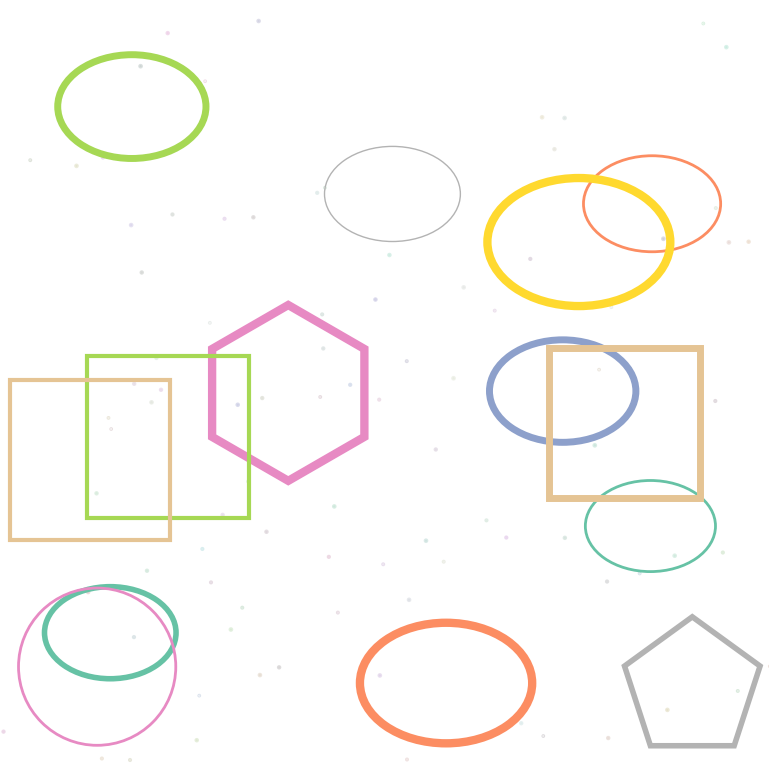[{"shape": "oval", "thickness": 2, "radius": 0.43, "center": [0.143, 0.178]}, {"shape": "oval", "thickness": 1, "radius": 0.42, "center": [0.845, 0.317]}, {"shape": "oval", "thickness": 3, "radius": 0.56, "center": [0.579, 0.113]}, {"shape": "oval", "thickness": 1, "radius": 0.45, "center": [0.847, 0.735]}, {"shape": "oval", "thickness": 2.5, "radius": 0.48, "center": [0.731, 0.492]}, {"shape": "circle", "thickness": 1, "radius": 0.51, "center": [0.126, 0.134]}, {"shape": "hexagon", "thickness": 3, "radius": 0.57, "center": [0.374, 0.49]}, {"shape": "square", "thickness": 1.5, "radius": 0.52, "center": [0.218, 0.433]}, {"shape": "oval", "thickness": 2.5, "radius": 0.48, "center": [0.171, 0.862]}, {"shape": "oval", "thickness": 3, "radius": 0.59, "center": [0.752, 0.686]}, {"shape": "square", "thickness": 2.5, "radius": 0.49, "center": [0.811, 0.451]}, {"shape": "square", "thickness": 1.5, "radius": 0.52, "center": [0.117, 0.402]}, {"shape": "pentagon", "thickness": 2, "radius": 0.46, "center": [0.899, 0.106]}, {"shape": "oval", "thickness": 0.5, "radius": 0.44, "center": [0.51, 0.748]}]